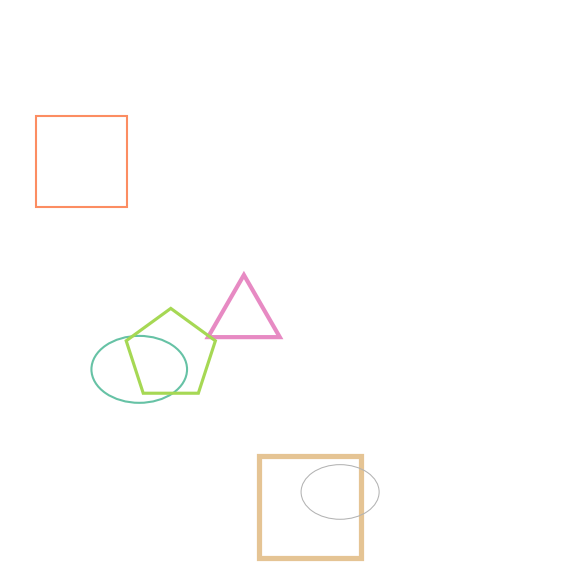[{"shape": "oval", "thickness": 1, "radius": 0.41, "center": [0.241, 0.36]}, {"shape": "square", "thickness": 1, "radius": 0.39, "center": [0.141, 0.719]}, {"shape": "triangle", "thickness": 2, "radius": 0.36, "center": [0.422, 0.451]}, {"shape": "pentagon", "thickness": 1.5, "radius": 0.41, "center": [0.296, 0.384]}, {"shape": "square", "thickness": 2.5, "radius": 0.44, "center": [0.537, 0.121]}, {"shape": "oval", "thickness": 0.5, "radius": 0.34, "center": [0.589, 0.147]}]